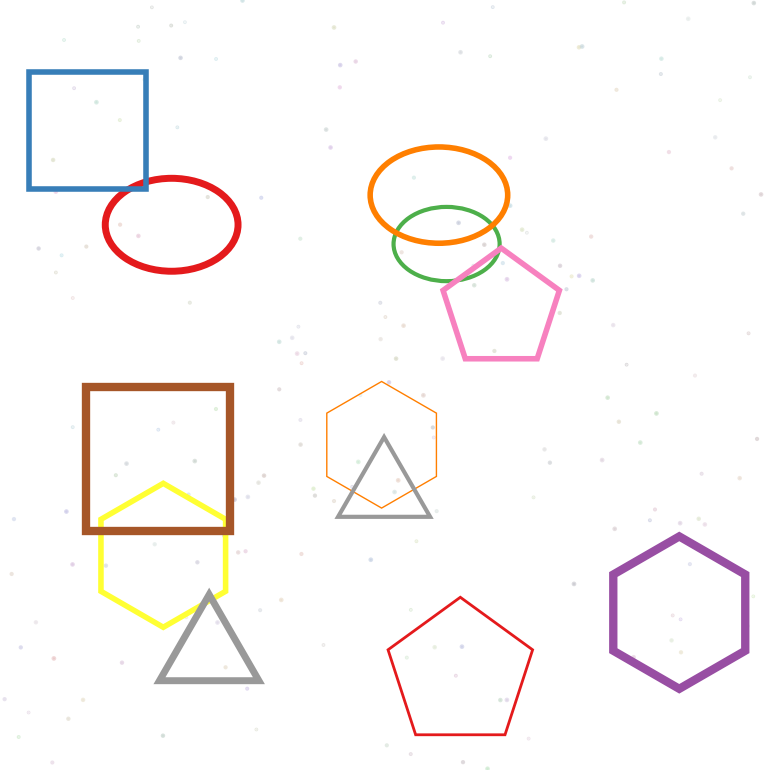[{"shape": "oval", "thickness": 2.5, "radius": 0.43, "center": [0.223, 0.708]}, {"shape": "pentagon", "thickness": 1, "radius": 0.49, "center": [0.598, 0.126]}, {"shape": "square", "thickness": 2, "radius": 0.38, "center": [0.114, 0.831]}, {"shape": "oval", "thickness": 1.5, "radius": 0.34, "center": [0.58, 0.683]}, {"shape": "hexagon", "thickness": 3, "radius": 0.49, "center": [0.882, 0.204]}, {"shape": "oval", "thickness": 2, "radius": 0.45, "center": [0.57, 0.747]}, {"shape": "hexagon", "thickness": 0.5, "radius": 0.41, "center": [0.496, 0.422]}, {"shape": "hexagon", "thickness": 2, "radius": 0.47, "center": [0.212, 0.279]}, {"shape": "square", "thickness": 3, "radius": 0.47, "center": [0.205, 0.404]}, {"shape": "pentagon", "thickness": 2, "radius": 0.4, "center": [0.651, 0.598]}, {"shape": "triangle", "thickness": 2.5, "radius": 0.37, "center": [0.272, 0.153]}, {"shape": "triangle", "thickness": 1.5, "radius": 0.35, "center": [0.499, 0.363]}]